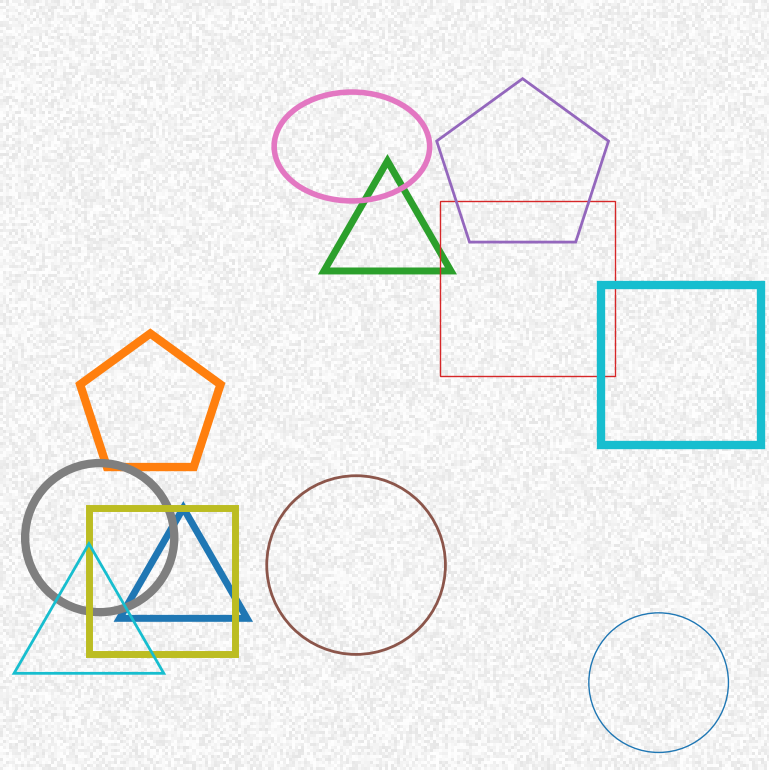[{"shape": "circle", "thickness": 0.5, "radius": 0.45, "center": [0.855, 0.113]}, {"shape": "triangle", "thickness": 2.5, "radius": 0.48, "center": [0.238, 0.245]}, {"shape": "pentagon", "thickness": 3, "radius": 0.48, "center": [0.195, 0.471]}, {"shape": "triangle", "thickness": 2.5, "radius": 0.48, "center": [0.503, 0.696]}, {"shape": "square", "thickness": 0.5, "radius": 0.57, "center": [0.685, 0.626]}, {"shape": "pentagon", "thickness": 1, "radius": 0.59, "center": [0.679, 0.781]}, {"shape": "circle", "thickness": 1, "radius": 0.58, "center": [0.462, 0.266]}, {"shape": "oval", "thickness": 2, "radius": 0.5, "center": [0.457, 0.81]}, {"shape": "circle", "thickness": 3, "radius": 0.48, "center": [0.129, 0.302]}, {"shape": "square", "thickness": 2.5, "radius": 0.47, "center": [0.21, 0.246]}, {"shape": "triangle", "thickness": 1, "radius": 0.56, "center": [0.115, 0.182]}, {"shape": "square", "thickness": 3, "radius": 0.52, "center": [0.884, 0.526]}]